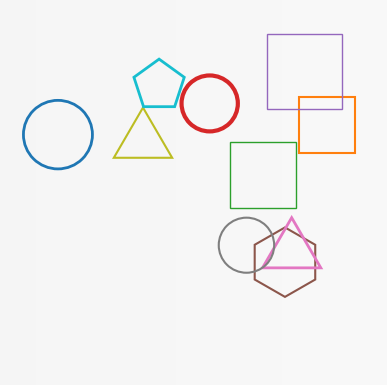[{"shape": "circle", "thickness": 2, "radius": 0.45, "center": [0.15, 0.65]}, {"shape": "square", "thickness": 1.5, "radius": 0.36, "center": [0.845, 0.675]}, {"shape": "square", "thickness": 1, "radius": 0.43, "center": [0.679, 0.546]}, {"shape": "circle", "thickness": 3, "radius": 0.36, "center": [0.541, 0.731]}, {"shape": "square", "thickness": 1, "radius": 0.49, "center": [0.786, 0.814]}, {"shape": "hexagon", "thickness": 1.5, "radius": 0.45, "center": [0.735, 0.319]}, {"shape": "triangle", "thickness": 2, "radius": 0.43, "center": [0.753, 0.348]}, {"shape": "circle", "thickness": 1.5, "radius": 0.36, "center": [0.636, 0.363]}, {"shape": "triangle", "thickness": 1.5, "radius": 0.43, "center": [0.369, 0.634]}, {"shape": "pentagon", "thickness": 2, "radius": 0.34, "center": [0.411, 0.778]}]